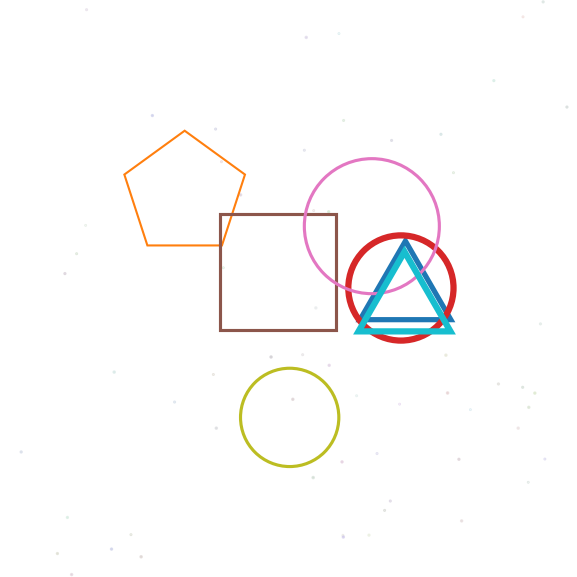[{"shape": "triangle", "thickness": 2.5, "radius": 0.45, "center": [0.702, 0.491]}, {"shape": "pentagon", "thickness": 1, "radius": 0.55, "center": [0.32, 0.663]}, {"shape": "circle", "thickness": 3, "radius": 0.46, "center": [0.694, 0.5]}, {"shape": "square", "thickness": 1.5, "radius": 0.5, "center": [0.481, 0.528]}, {"shape": "circle", "thickness": 1.5, "radius": 0.58, "center": [0.644, 0.607]}, {"shape": "circle", "thickness": 1.5, "radius": 0.43, "center": [0.502, 0.276]}, {"shape": "triangle", "thickness": 3, "radius": 0.46, "center": [0.7, 0.471]}]